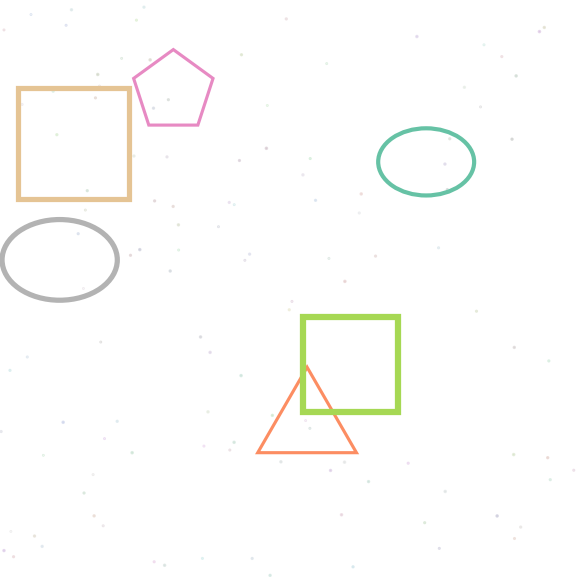[{"shape": "oval", "thickness": 2, "radius": 0.42, "center": [0.738, 0.719]}, {"shape": "triangle", "thickness": 1.5, "radius": 0.49, "center": [0.532, 0.265]}, {"shape": "pentagon", "thickness": 1.5, "radius": 0.36, "center": [0.3, 0.841]}, {"shape": "square", "thickness": 3, "radius": 0.41, "center": [0.607, 0.368]}, {"shape": "square", "thickness": 2.5, "radius": 0.48, "center": [0.127, 0.751]}, {"shape": "oval", "thickness": 2.5, "radius": 0.5, "center": [0.103, 0.549]}]